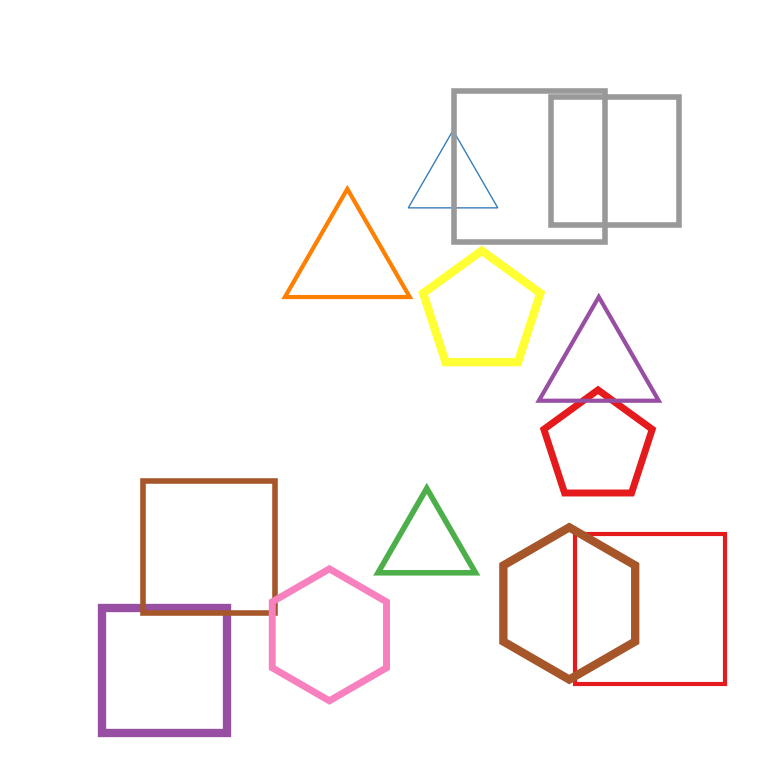[{"shape": "pentagon", "thickness": 2.5, "radius": 0.37, "center": [0.777, 0.42]}, {"shape": "square", "thickness": 1.5, "radius": 0.49, "center": [0.844, 0.209]}, {"shape": "triangle", "thickness": 0.5, "radius": 0.34, "center": [0.588, 0.764]}, {"shape": "triangle", "thickness": 2, "radius": 0.37, "center": [0.554, 0.293]}, {"shape": "triangle", "thickness": 1.5, "radius": 0.45, "center": [0.778, 0.525]}, {"shape": "square", "thickness": 3, "radius": 0.4, "center": [0.214, 0.129]}, {"shape": "triangle", "thickness": 1.5, "radius": 0.47, "center": [0.451, 0.661]}, {"shape": "pentagon", "thickness": 3, "radius": 0.4, "center": [0.626, 0.594]}, {"shape": "square", "thickness": 2, "radius": 0.43, "center": [0.271, 0.289]}, {"shape": "hexagon", "thickness": 3, "radius": 0.49, "center": [0.739, 0.216]}, {"shape": "hexagon", "thickness": 2.5, "radius": 0.43, "center": [0.428, 0.176]}, {"shape": "square", "thickness": 2, "radius": 0.49, "center": [0.688, 0.784]}, {"shape": "square", "thickness": 2, "radius": 0.42, "center": [0.799, 0.791]}]